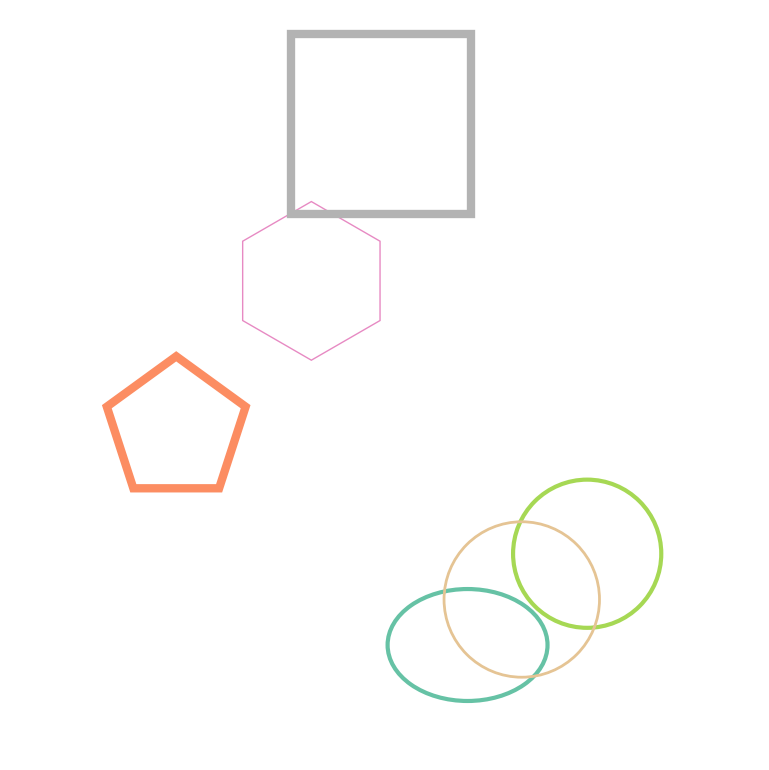[{"shape": "oval", "thickness": 1.5, "radius": 0.52, "center": [0.607, 0.162]}, {"shape": "pentagon", "thickness": 3, "radius": 0.47, "center": [0.229, 0.443]}, {"shape": "hexagon", "thickness": 0.5, "radius": 0.52, "center": [0.404, 0.635]}, {"shape": "circle", "thickness": 1.5, "radius": 0.48, "center": [0.763, 0.281]}, {"shape": "circle", "thickness": 1, "radius": 0.5, "center": [0.678, 0.221]}, {"shape": "square", "thickness": 3, "radius": 0.58, "center": [0.495, 0.838]}]